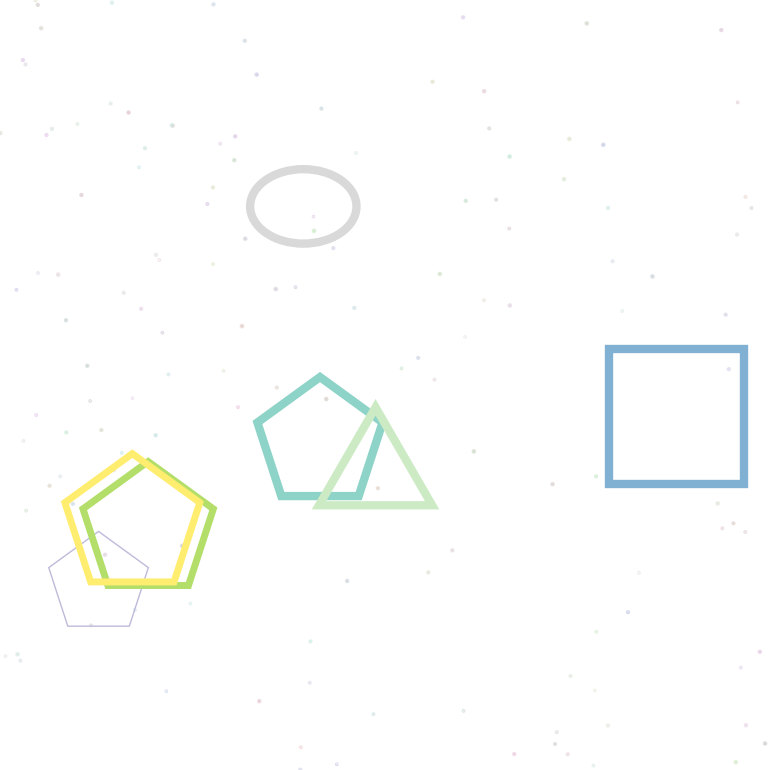[{"shape": "pentagon", "thickness": 3, "radius": 0.43, "center": [0.416, 0.425]}, {"shape": "pentagon", "thickness": 0.5, "radius": 0.34, "center": [0.128, 0.242]}, {"shape": "square", "thickness": 3, "radius": 0.44, "center": [0.879, 0.459]}, {"shape": "pentagon", "thickness": 2.5, "radius": 0.45, "center": [0.192, 0.312]}, {"shape": "oval", "thickness": 3, "radius": 0.35, "center": [0.394, 0.732]}, {"shape": "triangle", "thickness": 3, "radius": 0.42, "center": [0.488, 0.386]}, {"shape": "pentagon", "thickness": 2.5, "radius": 0.46, "center": [0.172, 0.319]}]